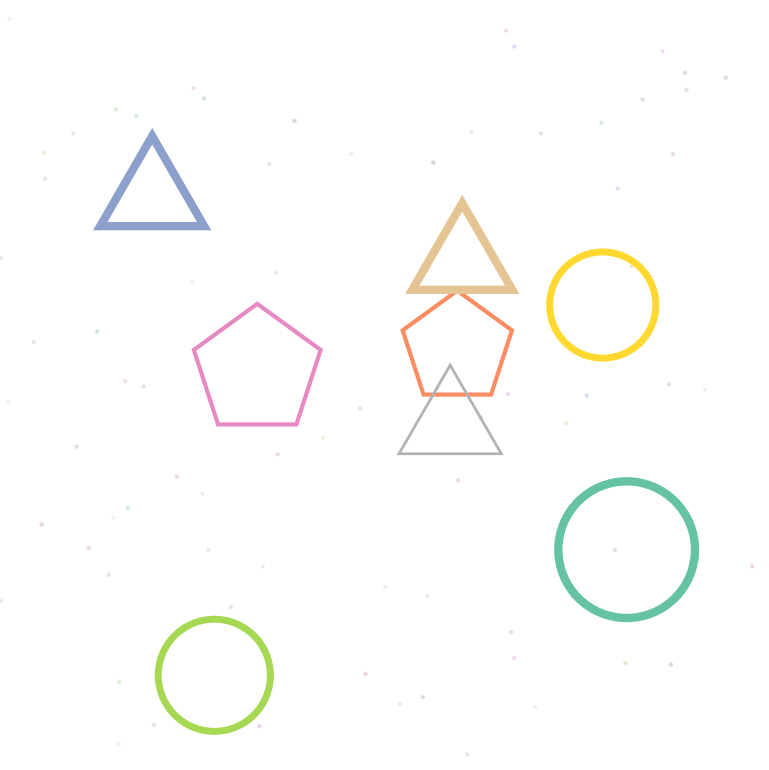[{"shape": "circle", "thickness": 3, "radius": 0.44, "center": [0.814, 0.286]}, {"shape": "pentagon", "thickness": 1.5, "radius": 0.37, "center": [0.594, 0.548]}, {"shape": "triangle", "thickness": 3, "radius": 0.39, "center": [0.198, 0.745]}, {"shape": "pentagon", "thickness": 1.5, "radius": 0.43, "center": [0.334, 0.519]}, {"shape": "circle", "thickness": 2.5, "radius": 0.36, "center": [0.278, 0.123]}, {"shape": "circle", "thickness": 2.5, "radius": 0.34, "center": [0.783, 0.604]}, {"shape": "triangle", "thickness": 3, "radius": 0.37, "center": [0.6, 0.661]}, {"shape": "triangle", "thickness": 1, "radius": 0.38, "center": [0.585, 0.449]}]